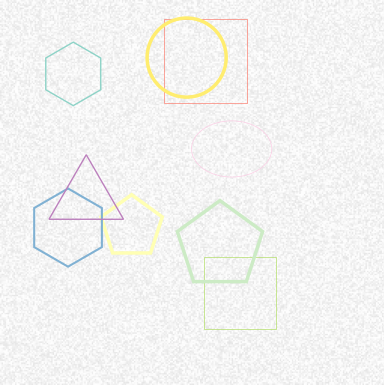[{"shape": "hexagon", "thickness": 1, "radius": 0.41, "center": [0.19, 0.808]}, {"shape": "pentagon", "thickness": 2.5, "radius": 0.42, "center": [0.342, 0.411]}, {"shape": "square", "thickness": 0.5, "radius": 0.54, "center": [0.534, 0.842]}, {"shape": "hexagon", "thickness": 1.5, "radius": 0.51, "center": [0.177, 0.409]}, {"shape": "square", "thickness": 0.5, "radius": 0.47, "center": [0.623, 0.239]}, {"shape": "oval", "thickness": 0.5, "radius": 0.52, "center": [0.602, 0.613]}, {"shape": "triangle", "thickness": 1, "radius": 0.56, "center": [0.224, 0.486]}, {"shape": "pentagon", "thickness": 2.5, "radius": 0.58, "center": [0.571, 0.363]}, {"shape": "circle", "thickness": 2.5, "radius": 0.51, "center": [0.485, 0.85]}]